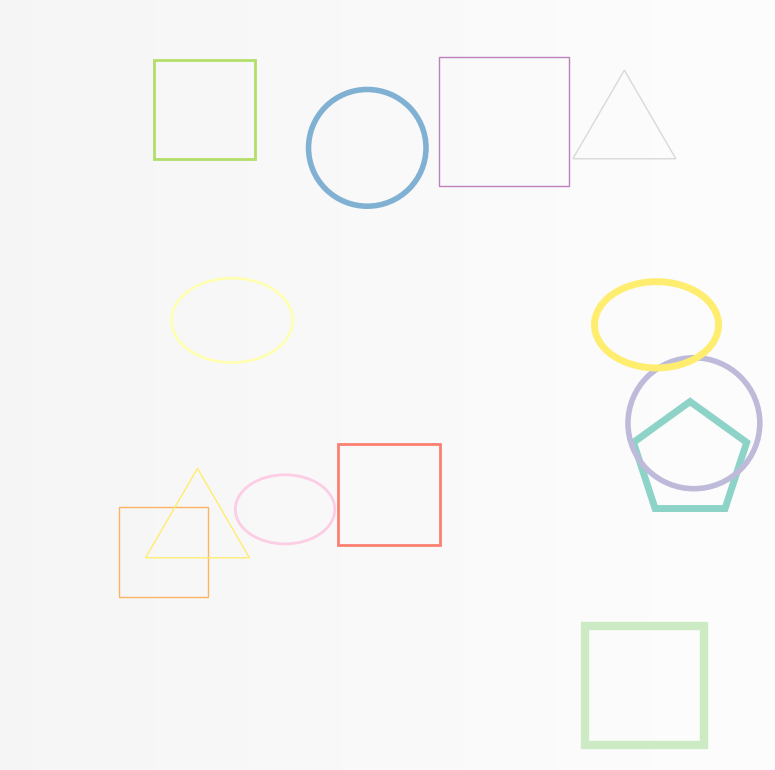[{"shape": "pentagon", "thickness": 2.5, "radius": 0.38, "center": [0.89, 0.402]}, {"shape": "oval", "thickness": 1, "radius": 0.39, "center": [0.299, 0.584]}, {"shape": "circle", "thickness": 2, "radius": 0.43, "center": [0.895, 0.45]}, {"shape": "square", "thickness": 1, "radius": 0.33, "center": [0.502, 0.358]}, {"shape": "circle", "thickness": 2, "radius": 0.38, "center": [0.474, 0.808]}, {"shape": "square", "thickness": 0.5, "radius": 0.29, "center": [0.211, 0.283]}, {"shape": "square", "thickness": 1, "radius": 0.32, "center": [0.264, 0.858]}, {"shape": "oval", "thickness": 1, "radius": 0.32, "center": [0.368, 0.339]}, {"shape": "triangle", "thickness": 0.5, "radius": 0.38, "center": [0.806, 0.832]}, {"shape": "square", "thickness": 0.5, "radius": 0.42, "center": [0.65, 0.843]}, {"shape": "square", "thickness": 3, "radius": 0.38, "center": [0.831, 0.11]}, {"shape": "triangle", "thickness": 0.5, "radius": 0.39, "center": [0.255, 0.314]}, {"shape": "oval", "thickness": 2.5, "radius": 0.4, "center": [0.847, 0.578]}]